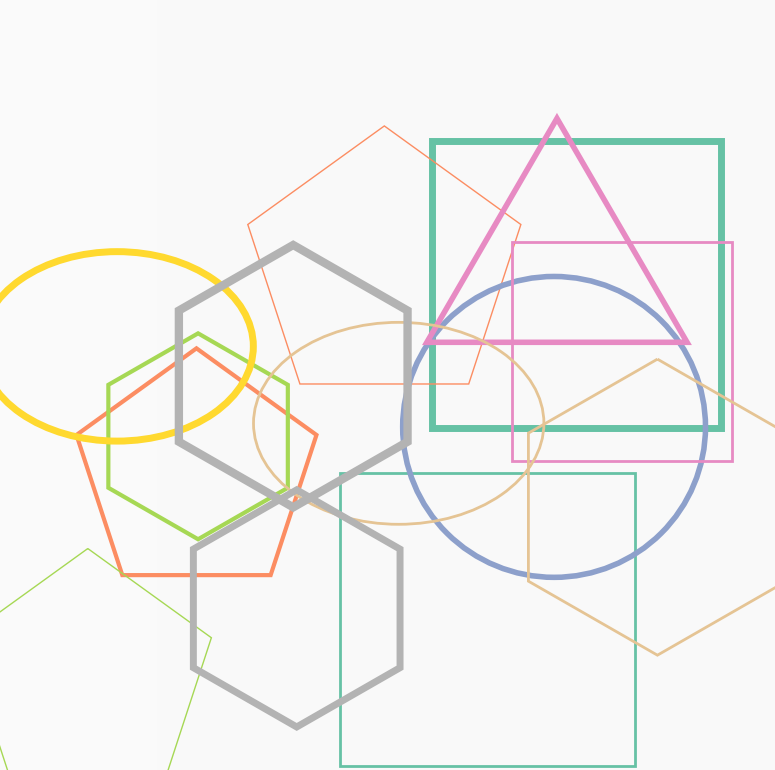[{"shape": "square", "thickness": 1, "radius": 0.95, "center": [0.629, 0.196]}, {"shape": "square", "thickness": 2.5, "radius": 0.93, "center": [0.744, 0.631]}, {"shape": "pentagon", "thickness": 0.5, "radius": 0.93, "center": [0.496, 0.651]}, {"shape": "pentagon", "thickness": 1.5, "radius": 0.81, "center": [0.254, 0.385]}, {"shape": "circle", "thickness": 2, "radius": 0.98, "center": [0.715, 0.446]}, {"shape": "square", "thickness": 1, "radius": 0.71, "center": [0.803, 0.543]}, {"shape": "triangle", "thickness": 2, "radius": 0.97, "center": [0.719, 0.652]}, {"shape": "hexagon", "thickness": 1.5, "radius": 0.67, "center": [0.256, 0.433]}, {"shape": "pentagon", "thickness": 0.5, "radius": 0.84, "center": [0.113, 0.12]}, {"shape": "oval", "thickness": 2.5, "radius": 0.88, "center": [0.151, 0.55]}, {"shape": "oval", "thickness": 1, "radius": 0.94, "center": [0.514, 0.45]}, {"shape": "hexagon", "thickness": 1, "radius": 0.96, "center": [0.848, 0.341]}, {"shape": "hexagon", "thickness": 3, "radius": 0.85, "center": [0.378, 0.511]}, {"shape": "hexagon", "thickness": 2.5, "radius": 0.77, "center": [0.383, 0.21]}]